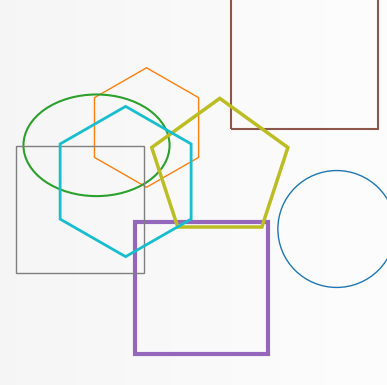[{"shape": "circle", "thickness": 1, "radius": 0.76, "center": [0.869, 0.405]}, {"shape": "hexagon", "thickness": 1, "radius": 0.78, "center": [0.378, 0.669]}, {"shape": "oval", "thickness": 1.5, "radius": 0.94, "center": [0.249, 0.623]}, {"shape": "square", "thickness": 3, "radius": 0.86, "center": [0.521, 0.252]}, {"shape": "square", "thickness": 1.5, "radius": 0.95, "center": [0.786, 0.856]}, {"shape": "square", "thickness": 1, "radius": 0.83, "center": [0.207, 0.456]}, {"shape": "pentagon", "thickness": 2.5, "radius": 0.92, "center": [0.567, 0.56]}, {"shape": "hexagon", "thickness": 2, "radius": 0.98, "center": [0.324, 0.529]}]